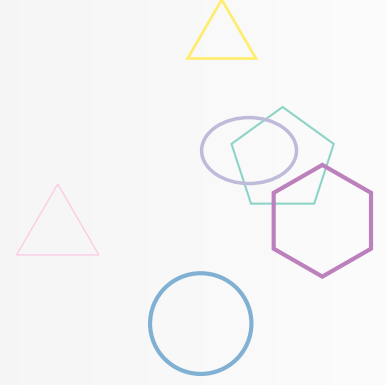[{"shape": "pentagon", "thickness": 1.5, "radius": 0.69, "center": [0.729, 0.583]}, {"shape": "oval", "thickness": 2.5, "radius": 0.61, "center": [0.643, 0.609]}, {"shape": "circle", "thickness": 3, "radius": 0.65, "center": [0.518, 0.16]}, {"shape": "triangle", "thickness": 1, "radius": 0.61, "center": [0.149, 0.399]}, {"shape": "hexagon", "thickness": 3, "radius": 0.73, "center": [0.832, 0.427]}, {"shape": "triangle", "thickness": 2, "radius": 0.51, "center": [0.572, 0.899]}]